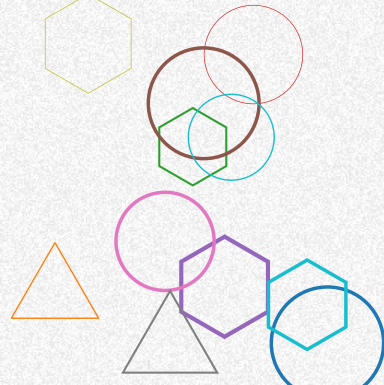[{"shape": "circle", "thickness": 2.5, "radius": 0.73, "center": [0.851, 0.109]}, {"shape": "triangle", "thickness": 1, "radius": 0.65, "center": [0.143, 0.239]}, {"shape": "hexagon", "thickness": 1.5, "radius": 0.5, "center": [0.501, 0.619]}, {"shape": "circle", "thickness": 0.5, "radius": 0.64, "center": [0.658, 0.858]}, {"shape": "hexagon", "thickness": 3, "radius": 0.65, "center": [0.583, 0.255]}, {"shape": "circle", "thickness": 2.5, "radius": 0.72, "center": [0.529, 0.732]}, {"shape": "circle", "thickness": 2.5, "radius": 0.64, "center": [0.429, 0.373]}, {"shape": "triangle", "thickness": 1.5, "radius": 0.71, "center": [0.442, 0.103]}, {"shape": "hexagon", "thickness": 0.5, "radius": 0.64, "center": [0.229, 0.887]}, {"shape": "hexagon", "thickness": 2.5, "radius": 0.58, "center": [0.798, 0.208]}, {"shape": "circle", "thickness": 1, "radius": 0.56, "center": [0.601, 0.643]}]